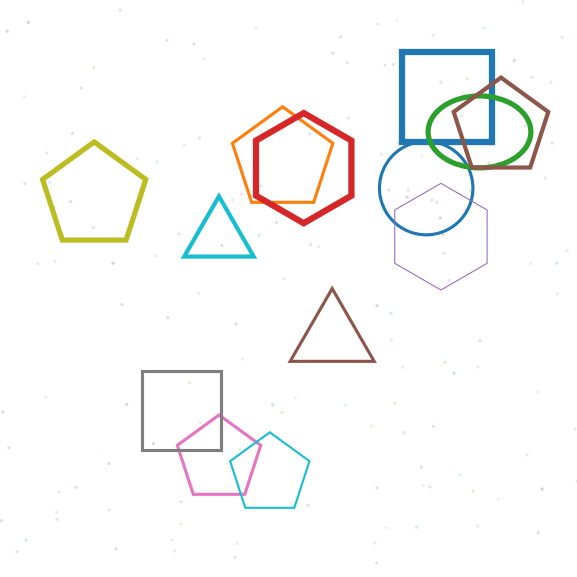[{"shape": "square", "thickness": 3, "radius": 0.39, "center": [0.773, 0.831]}, {"shape": "circle", "thickness": 1.5, "radius": 0.4, "center": [0.738, 0.673]}, {"shape": "pentagon", "thickness": 1.5, "radius": 0.46, "center": [0.489, 0.723]}, {"shape": "oval", "thickness": 2.5, "radius": 0.44, "center": [0.83, 0.771]}, {"shape": "hexagon", "thickness": 3, "radius": 0.48, "center": [0.526, 0.708]}, {"shape": "hexagon", "thickness": 0.5, "radius": 0.46, "center": [0.764, 0.589]}, {"shape": "triangle", "thickness": 1.5, "radius": 0.42, "center": [0.575, 0.415]}, {"shape": "pentagon", "thickness": 2, "radius": 0.43, "center": [0.868, 0.779]}, {"shape": "pentagon", "thickness": 1.5, "radius": 0.38, "center": [0.379, 0.205]}, {"shape": "square", "thickness": 1.5, "radius": 0.34, "center": [0.314, 0.288]}, {"shape": "pentagon", "thickness": 2.5, "radius": 0.47, "center": [0.163, 0.659]}, {"shape": "pentagon", "thickness": 1, "radius": 0.36, "center": [0.467, 0.178]}, {"shape": "triangle", "thickness": 2, "radius": 0.35, "center": [0.379, 0.59]}]